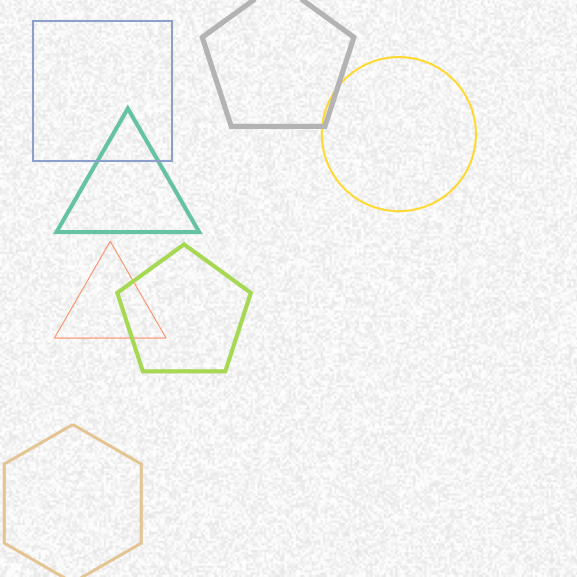[{"shape": "triangle", "thickness": 2, "radius": 0.71, "center": [0.221, 0.669]}, {"shape": "triangle", "thickness": 0.5, "radius": 0.56, "center": [0.191, 0.47]}, {"shape": "square", "thickness": 1, "radius": 0.61, "center": [0.178, 0.841]}, {"shape": "pentagon", "thickness": 2, "radius": 0.61, "center": [0.319, 0.454]}, {"shape": "circle", "thickness": 1, "radius": 0.67, "center": [0.691, 0.767]}, {"shape": "hexagon", "thickness": 1.5, "radius": 0.68, "center": [0.126, 0.127]}, {"shape": "pentagon", "thickness": 2.5, "radius": 0.69, "center": [0.482, 0.892]}]